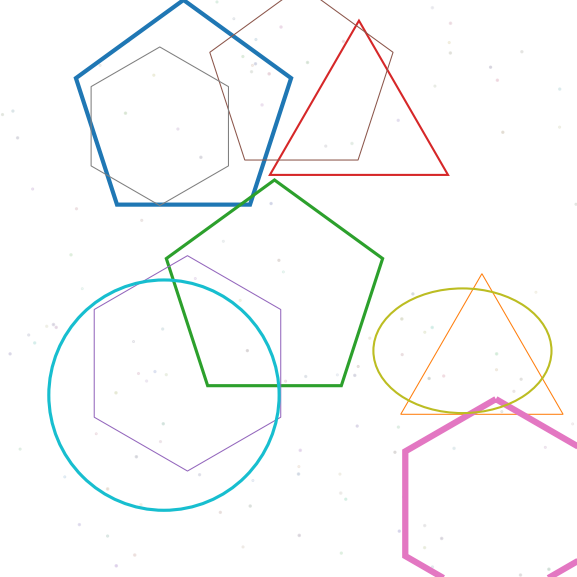[{"shape": "pentagon", "thickness": 2, "radius": 0.98, "center": [0.318, 0.803]}, {"shape": "triangle", "thickness": 0.5, "radius": 0.81, "center": [0.834, 0.363]}, {"shape": "pentagon", "thickness": 1.5, "radius": 0.98, "center": [0.475, 0.491]}, {"shape": "triangle", "thickness": 1, "radius": 0.89, "center": [0.622, 0.785]}, {"shape": "hexagon", "thickness": 0.5, "radius": 0.93, "center": [0.325, 0.37]}, {"shape": "pentagon", "thickness": 0.5, "radius": 0.83, "center": [0.522, 0.857]}, {"shape": "hexagon", "thickness": 3, "radius": 0.91, "center": [0.859, 0.127]}, {"shape": "hexagon", "thickness": 0.5, "radius": 0.69, "center": [0.277, 0.781]}, {"shape": "oval", "thickness": 1, "radius": 0.77, "center": [0.801, 0.392]}, {"shape": "circle", "thickness": 1.5, "radius": 1.0, "center": [0.284, 0.315]}]